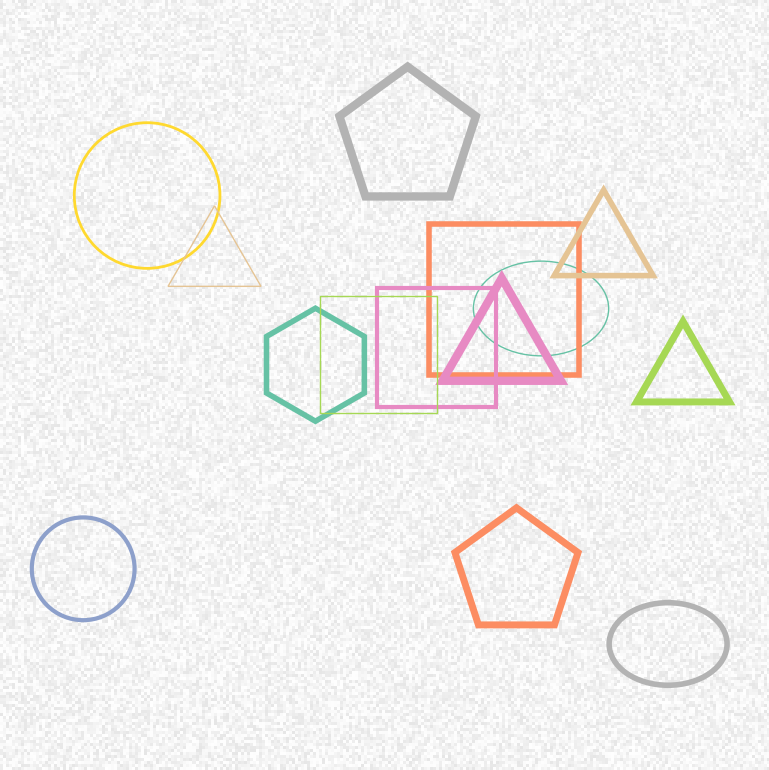[{"shape": "hexagon", "thickness": 2, "radius": 0.37, "center": [0.41, 0.526]}, {"shape": "oval", "thickness": 0.5, "radius": 0.44, "center": [0.703, 0.599]}, {"shape": "pentagon", "thickness": 2.5, "radius": 0.42, "center": [0.671, 0.256]}, {"shape": "square", "thickness": 2, "radius": 0.49, "center": [0.655, 0.611]}, {"shape": "circle", "thickness": 1.5, "radius": 0.33, "center": [0.108, 0.261]}, {"shape": "triangle", "thickness": 3, "radius": 0.44, "center": [0.652, 0.55]}, {"shape": "square", "thickness": 1.5, "radius": 0.38, "center": [0.567, 0.549]}, {"shape": "square", "thickness": 0.5, "radius": 0.38, "center": [0.491, 0.54]}, {"shape": "triangle", "thickness": 2.5, "radius": 0.35, "center": [0.887, 0.513]}, {"shape": "circle", "thickness": 1, "radius": 0.47, "center": [0.191, 0.746]}, {"shape": "triangle", "thickness": 0.5, "radius": 0.35, "center": [0.279, 0.663]}, {"shape": "triangle", "thickness": 2, "radius": 0.37, "center": [0.784, 0.679]}, {"shape": "oval", "thickness": 2, "radius": 0.38, "center": [0.868, 0.164]}, {"shape": "pentagon", "thickness": 3, "radius": 0.47, "center": [0.529, 0.82]}]